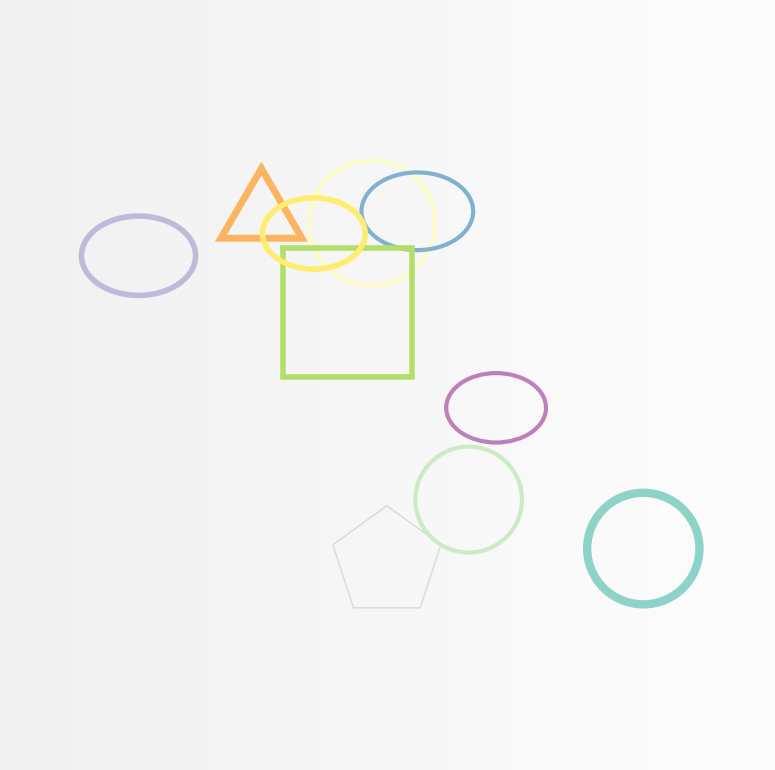[{"shape": "circle", "thickness": 3, "radius": 0.36, "center": [0.83, 0.288]}, {"shape": "circle", "thickness": 1, "radius": 0.41, "center": [0.48, 0.71]}, {"shape": "oval", "thickness": 2, "radius": 0.37, "center": [0.179, 0.668]}, {"shape": "oval", "thickness": 1.5, "radius": 0.36, "center": [0.538, 0.726]}, {"shape": "triangle", "thickness": 2.5, "radius": 0.3, "center": [0.337, 0.721]}, {"shape": "square", "thickness": 2, "radius": 0.42, "center": [0.448, 0.594]}, {"shape": "pentagon", "thickness": 0.5, "radius": 0.37, "center": [0.499, 0.27]}, {"shape": "oval", "thickness": 1.5, "radius": 0.32, "center": [0.64, 0.47]}, {"shape": "circle", "thickness": 1.5, "radius": 0.34, "center": [0.605, 0.351]}, {"shape": "oval", "thickness": 2, "radius": 0.33, "center": [0.405, 0.697]}]